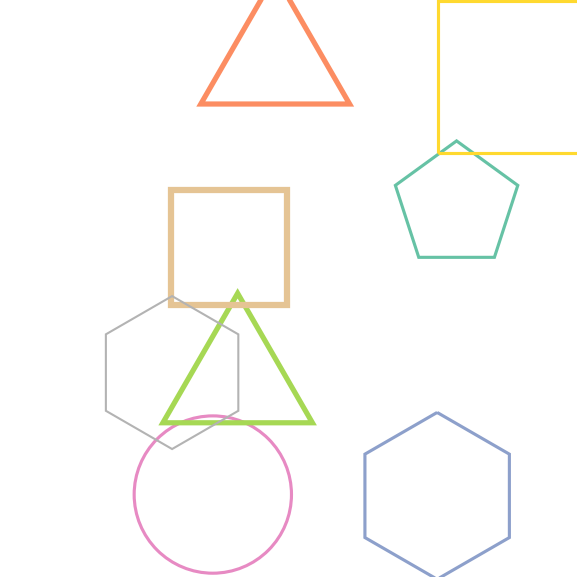[{"shape": "pentagon", "thickness": 1.5, "radius": 0.56, "center": [0.791, 0.644]}, {"shape": "triangle", "thickness": 2.5, "radius": 0.74, "center": [0.477, 0.893]}, {"shape": "hexagon", "thickness": 1.5, "radius": 0.72, "center": [0.757, 0.141]}, {"shape": "circle", "thickness": 1.5, "radius": 0.68, "center": [0.369, 0.143]}, {"shape": "triangle", "thickness": 2.5, "radius": 0.75, "center": [0.411, 0.342]}, {"shape": "square", "thickness": 1.5, "radius": 0.66, "center": [0.89, 0.866]}, {"shape": "square", "thickness": 3, "radius": 0.5, "center": [0.397, 0.571]}, {"shape": "hexagon", "thickness": 1, "radius": 0.66, "center": [0.298, 0.354]}]